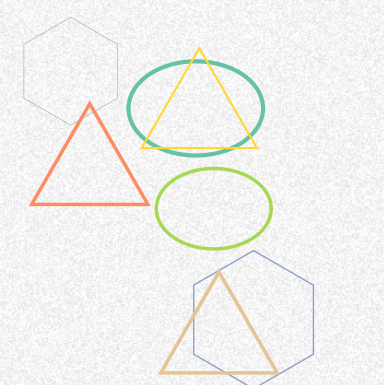[{"shape": "oval", "thickness": 3, "radius": 0.87, "center": [0.509, 0.718]}, {"shape": "triangle", "thickness": 2.5, "radius": 0.87, "center": [0.233, 0.556]}, {"shape": "hexagon", "thickness": 1, "radius": 0.9, "center": [0.659, 0.17]}, {"shape": "oval", "thickness": 2.5, "radius": 0.75, "center": [0.555, 0.458]}, {"shape": "triangle", "thickness": 1.5, "radius": 0.86, "center": [0.518, 0.702]}, {"shape": "triangle", "thickness": 2.5, "radius": 0.87, "center": [0.569, 0.119]}, {"shape": "hexagon", "thickness": 0.5, "radius": 0.7, "center": [0.183, 0.815]}]